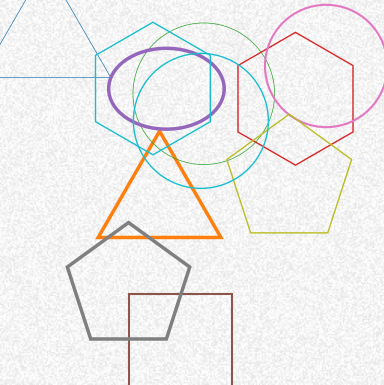[{"shape": "triangle", "thickness": 0.5, "radius": 0.98, "center": [0.119, 0.896]}, {"shape": "triangle", "thickness": 2.5, "radius": 0.92, "center": [0.414, 0.475]}, {"shape": "circle", "thickness": 0.5, "radius": 0.92, "center": [0.529, 0.756]}, {"shape": "hexagon", "thickness": 1, "radius": 0.86, "center": [0.767, 0.744]}, {"shape": "oval", "thickness": 2.5, "radius": 0.75, "center": [0.432, 0.77]}, {"shape": "square", "thickness": 1.5, "radius": 0.67, "center": [0.468, 0.104]}, {"shape": "circle", "thickness": 1.5, "radius": 0.79, "center": [0.847, 0.829]}, {"shape": "pentagon", "thickness": 2.5, "radius": 0.84, "center": [0.334, 0.255]}, {"shape": "pentagon", "thickness": 1, "radius": 0.85, "center": [0.751, 0.533]}, {"shape": "hexagon", "thickness": 1, "radius": 0.86, "center": [0.397, 0.77]}, {"shape": "circle", "thickness": 1, "radius": 0.88, "center": [0.522, 0.686]}]